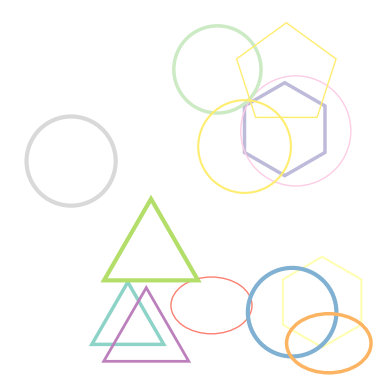[{"shape": "triangle", "thickness": 2.5, "radius": 0.54, "center": [0.332, 0.159]}, {"shape": "hexagon", "thickness": 1.5, "radius": 0.59, "center": [0.837, 0.215]}, {"shape": "hexagon", "thickness": 2.5, "radius": 0.6, "center": [0.74, 0.664]}, {"shape": "oval", "thickness": 1, "radius": 0.53, "center": [0.549, 0.207]}, {"shape": "circle", "thickness": 3, "radius": 0.58, "center": [0.759, 0.189]}, {"shape": "oval", "thickness": 2.5, "radius": 0.55, "center": [0.854, 0.108]}, {"shape": "triangle", "thickness": 3, "radius": 0.7, "center": [0.392, 0.342]}, {"shape": "circle", "thickness": 1, "radius": 0.72, "center": [0.768, 0.66]}, {"shape": "circle", "thickness": 3, "radius": 0.58, "center": [0.185, 0.582]}, {"shape": "triangle", "thickness": 2, "radius": 0.64, "center": [0.38, 0.125]}, {"shape": "circle", "thickness": 2.5, "radius": 0.57, "center": [0.565, 0.82]}, {"shape": "pentagon", "thickness": 1, "radius": 0.68, "center": [0.744, 0.805]}, {"shape": "circle", "thickness": 1.5, "radius": 0.6, "center": [0.635, 0.619]}]